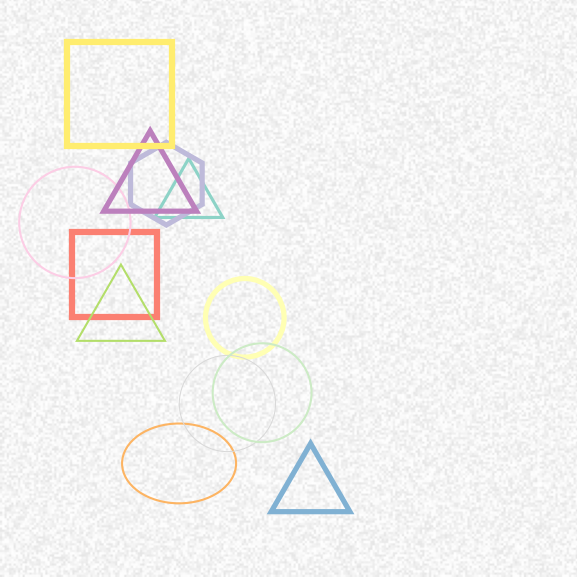[{"shape": "triangle", "thickness": 1.5, "radius": 0.34, "center": [0.327, 0.657]}, {"shape": "circle", "thickness": 2.5, "radius": 0.34, "center": [0.424, 0.449]}, {"shape": "hexagon", "thickness": 2.5, "radius": 0.36, "center": [0.288, 0.681]}, {"shape": "square", "thickness": 3, "radius": 0.37, "center": [0.198, 0.524]}, {"shape": "triangle", "thickness": 2.5, "radius": 0.39, "center": [0.538, 0.152]}, {"shape": "oval", "thickness": 1, "radius": 0.49, "center": [0.31, 0.197]}, {"shape": "triangle", "thickness": 1, "radius": 0.44, "center": [0.209, 0.453]}, {"shape": "circle", "thickness": 1, "radius": 0.48, "center": [0.13, 0.614]}, {"shape": "circle", "thickness": 0.5, "radius": 0.42, "center": [0.394, 0.3]}, {"shape": "triangle", "thickness": 2.5, "radius": 0.46, "center": [0.26, 0.68]}, {"shape": "circle", "thickness": 1, "radius": 0.43, "center": [0.454, 0.319]}, {"shape": "square", "thickness": 3, "radius": 0.45, "center": [0.207, 0.836]}]